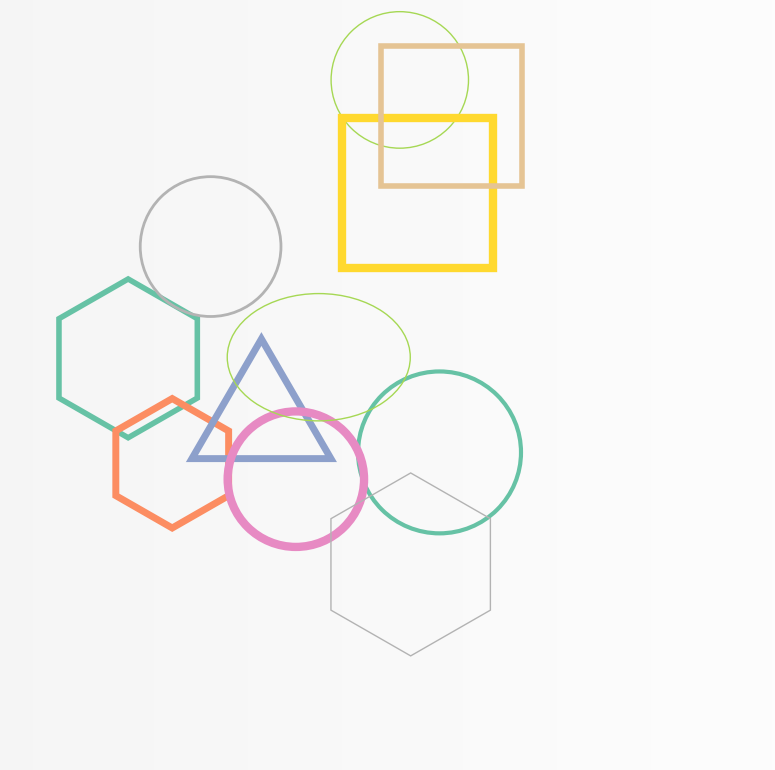[{"shape": "hexagon", "thickness": 2, "radius": 0.52, "center": [0.165, 0.535]}, {"shape": "circle", "thickness": 1.5, "radius": 0.53, "center": [0.567, 0.412]}, {"shape": "hexagon", "thickness": 2.5, "radius": 0.42, "center": [0.222, 0.398]}, {"shape": "triangle", "thickness": 2.5, "radius": 0.52, "center": [0.337, 0.456]}, {"shape": "circle", "thickness": 3, "radius": 0.44, "center": [0.382, 0.378]}, {"shape": "circle", "thickness": 0.5, "radius": 0.44, "center": [0.516, 0.896]}, {"shape": "oval", "thickness": 0.5, "radius": 0.59, "center": [0.411, 0.536]}, {"shape": "square", "thickness": 3, "radius": 0.49, "center": [0.538, 0.75]}, {"shape": "square", "thickness": 2, "radius": 0.46, "center": [0.582, 0.849]}, {"shape": "circle", "thickness": 1, "radius": 0.45, "center": [0.272, 0.68]}, {"shape": "hexagon", "thickness": 0.5, "radius": 0.59, "center": [0.53, 0.267]}]